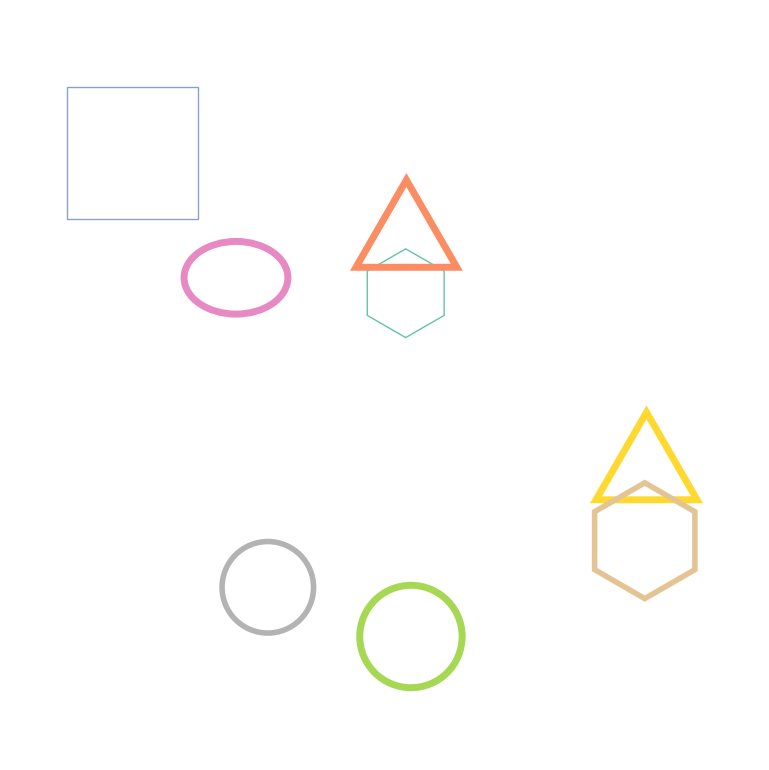[{"shape": "hexagon", "thickness": 0.5, "radius": 0.29, "center": [0.527, 0.619]}, {"shape": "triangle", "thickness": 2.5, "radius": 0.38, "center": [0.528, 0.691]}, {"shape": "square", "thickness": 0.5, "radius": 0.43, "center": [0.172, 0.801]}, {"shape": "oval", "thickness": 2.5, "radius": 0.34, "center": [0.306, 0.639]}, {"shape": "circle", "thickness": 2.5, "radius": 0.33, "center": [0.534, 0.173]}, {"shape": "triangle", "thickness": 2.5, "radius": 0.38, "center": [0.84, 0.389]}, {"shape": "hexagon", "thickness": 2, "radius": 0.38, "center": [0.837, 0.298]}, {"shape": "circle", "thickness": 2, "radius": 0.3, "center": [0.348, 0.237]}]